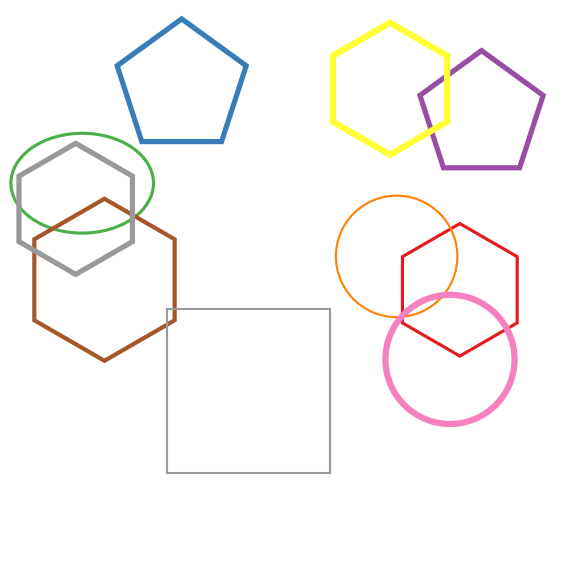[{"shape": "hexagon", "thickness": 1.5, "radius": 0.57, "center": [0.796, 0.497]}, {"shape": "pentagon", "thickness": 2.5, "radius": 0.59, "center": [0.315, 0.849]}, {"shape": "oval", "thickness": 1.5, "radius": 0.62, "center": [0.142, 0.682]}, {"shape": "pentagon", "thickness": 2.5, "radius": 0.56, "center": [0.834, 0.799]}, {"shape": "circle", "thickness": 1, "radius": 0.53, "center": [0.687, 0.555]}, {"shape": "hexagon", "thickness": 3, "radius": 0.57, "center": [0.675, 0.846]}, {"shape": "hexagon", "thickness": 2, "radius": 0.7, "center": [0.181, 0.515]}, {"shape": "circle", "thickness": 3, "radius": 0.56, "center": [0.779, 0.377]}, {"shape": "square", "thickness": 1, "radius": 0.71, "center": [0.43, 0.322]}, {"shape": "hexagon", "thickness": 2.5, "radius": 0.57, "center": [0.131, 0.637]}]